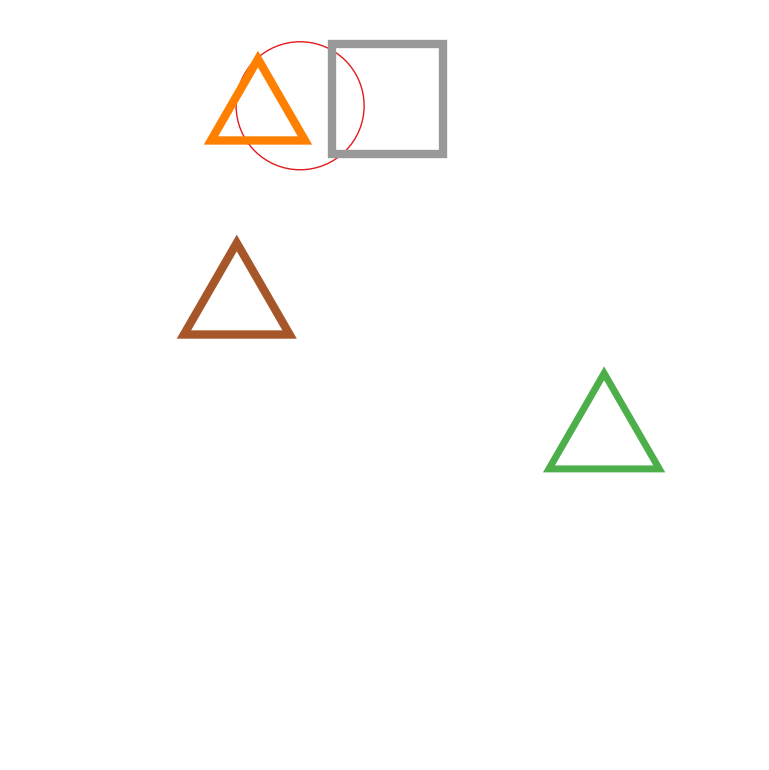[{"shape": "circle", "thickness": 0.5, "radius": 0.42, "center": [0.39, 0.863]}, {"shape": "triangle", "thickness": 2.5, "radius": 0.41, "center": [0.785, 0.432]}, {"shape": "triangle", "thickness": 3, "radius": 0.35, "center": [0.335, 0.853]}, {"shape": "triangle", "thickness": 3, "radius": 0.4, "center": [0.307, 0.605]}, {"shape": "square", "thickness": 3, "radius": 0.36, "center": [0.503, 0.872]}]